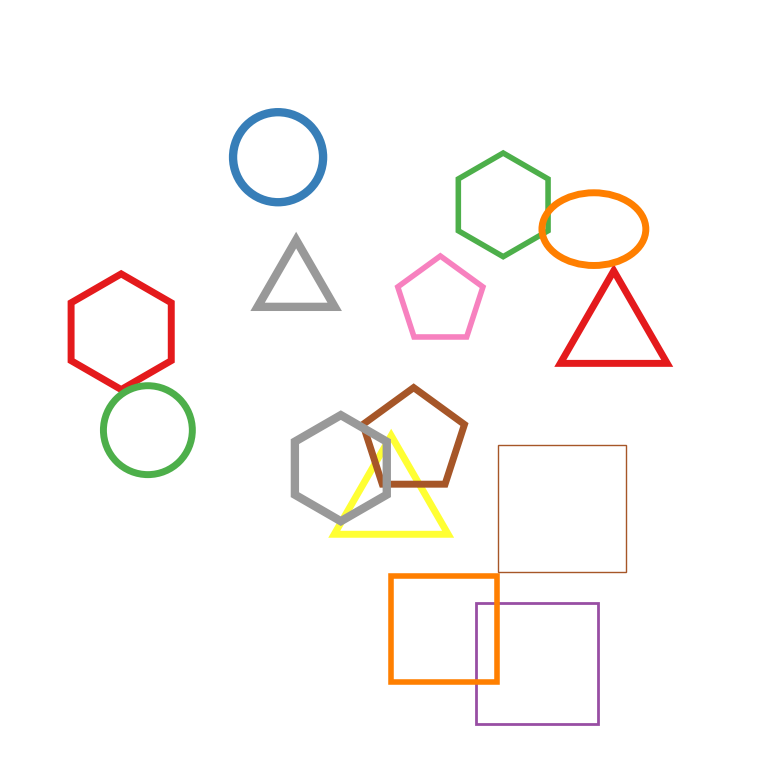[{"shape": "hexagon", "thickness": 2.5, "radius": 0.38, "center": [0.157, 0.569]}, {"shape": "triangle", "thickness": 2.5, "radius": 0.4, "center": [0.797, 0.568]}, {"shape": "circle", "thickness": 3, "radius": 0.29, "center": [0.361, 0.796]}, {"shape": "hexagon", "thickness": 2, "radius": 0.34, "center": [0.653, 0.734]}, {"shape": "circle", "thickness": 2.5, "radius": 0.29, "center": [0.192, 0.441]}, {"shape": "square", "thickness": 1, "radius": 0.39, "center": [0.697, 0.138]}, {"shape": "square", "thickness": 2, "radius": 0.34, "center": [0.577, 0.183]}, {"shape": "oval", "thickness": 2.5, "radius": 0.34, "center": [0.771, 0.702]}, {"shape": "triangle", "thickness": 2.5, "radius": 0.43, "center": [0.508, 0.349]}, {"shape": "square", "thickness": 0.5, "radius": 0.41, "center": [0.73, 0.34]}, {"shape": "pentagon", "thickness": 2.5, "radius": 0.35, "center": [0.537, 0.427]}, {"shape": "pentagon", "thickness": 2, "radius": 0.29, "center": [0.572, 0.609]}, {"shape": "triangle", "thickness": 3, "radius": 0.29, "center": [0.385, 0.63]}, {"shape": "hexagon", "thickness": 3, "radius": 0.34, "center": [0.443, 0.392]}]